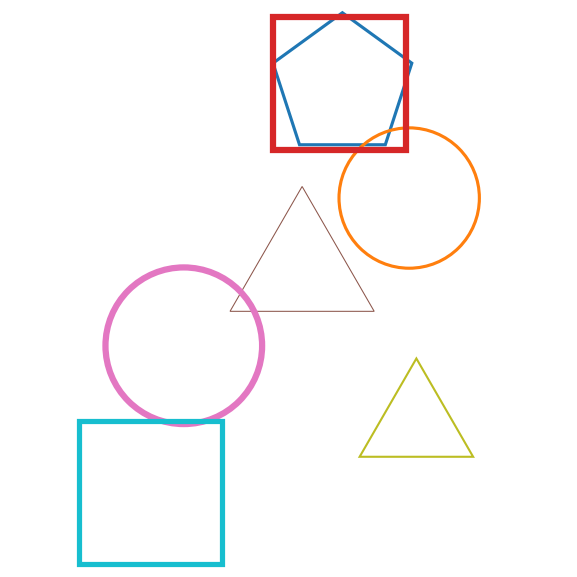[{"shape": "pentagon", "thickness": 1.5, "radius": 0.63, "center": [0.593, 0.851]}, {"shape": "circle", "thickness": 1.5, "radius": 0.61, "center": [0.709, 0.656]}, {"shape": "square", "thickness": 3, "radius": 0.58, "center": [0.588, 0.855]}, {"shape": "triangle", "thickness": 0.5, "radius": 0.72, "center": [0.523, 0.532]}, {"shape": "circle", "thickness": 3, "radius": 0.68, "center": [0.318, 0.4]}, {"shape": "triangle", "thickness": 1, "radius": 0.57, "center": [0.721, 0.265]}, {"shape": "square", "thickness": 2.5, "radius": 0.62, "center": [0.26, 0.146]}]